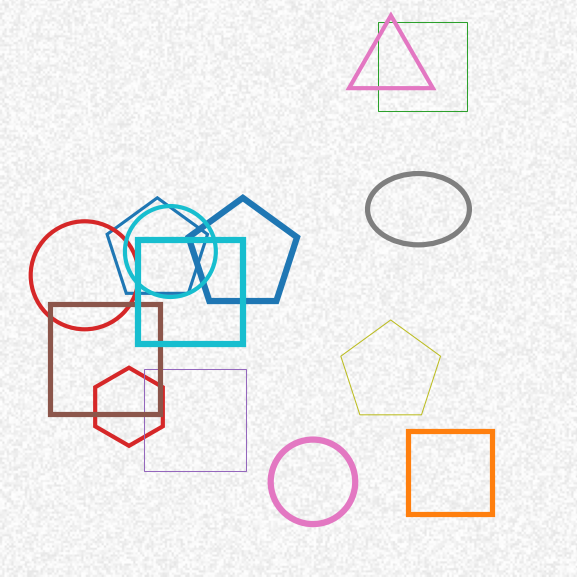[{"shape": "pentagon", "thickness": 1.5, "radius": 0.46, "center": [0.272, 0.565]}, {"shape": "pentagon", "thickness": 3, "radius": 0.49, "center": [0.42, 0.558]}, {"shape": "square", "thickness": 2.5, "radius": 0.36, "center": [0.779, 0.181]}, {"shape": "square", "thickness": 0.5, "radius": 0.38, "center": [0.732, 0.884]}, {"shape": "hexagon", "thickness": 2, "radius": 0.34, "center": [0.223, 0.295]}, {"shape": "circle", "thickness": 2, "radius": 0.47, "center": [0.147, 0.522]}, {"shape": "square", "thickness": 0.5, "radius": 0.44, "center": [0.337, 0.272]}, {"shape": "square", "thickness": 2.5, "radius": 0.48, "center": [0.181, 0.377]}, {"shape": "circle", "thickness": 3, "radius": 0.37, "center": [0.542, 0.165]}, {"shape": "triangle", "thickness": 2, "radius": 0.42, "center": [0.677, 0.888]}, {"shape": "oval", "thickness": 2.5, "radius": 0.44, "center": [0.725, 0.637]}, {"shape": "pentagon", "thickness": 0.5, "radius": 0.45, "center": [0.677, 0.354]}, {"shape": "square", "thickness": 3, "radius": 0.45, "center": [0.33, 0.494]}, {"shape": "circle", "thickness": 2, "radius": 0.39, "center": [0.295, 0.564]}]